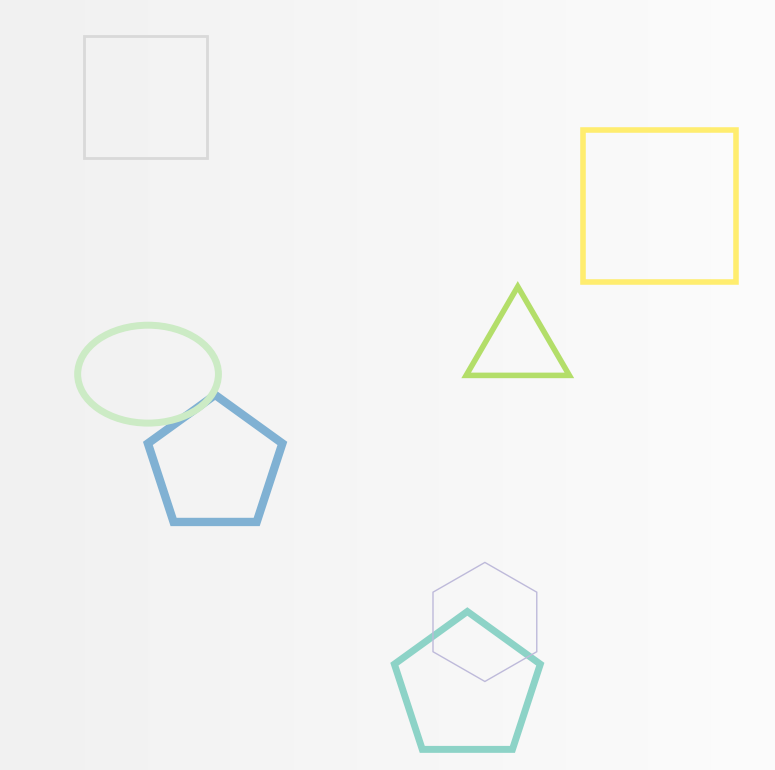[{"shape": "pentagon", "thickness": 2.5, "radius": 0.49, "center": [0.603, 0.107]}, {"shape": "hexagon", "thickness": 0.5, "radius": 0.39, "center": [0.626, 0.192]}, {"shape": "pentagon", "thickness": 3, "radius": 0.46, "center": [0.278, 0.396]}, {"shape": "triangle", "thickness": 2, "radius": 0.38, "center": [0.668, 0.551]}, {"shape": "square", "thickness": 1, "radius": 0.4, "center": [0.188, 0.874]}, {"shape": "oval", "thickness": 2.5, "radius": 0.45, "center": [0.191, 0.514]}, {"shape": "square", "thickness": 2, "radius": 0.49, "center": [0.851, 0.732]}]